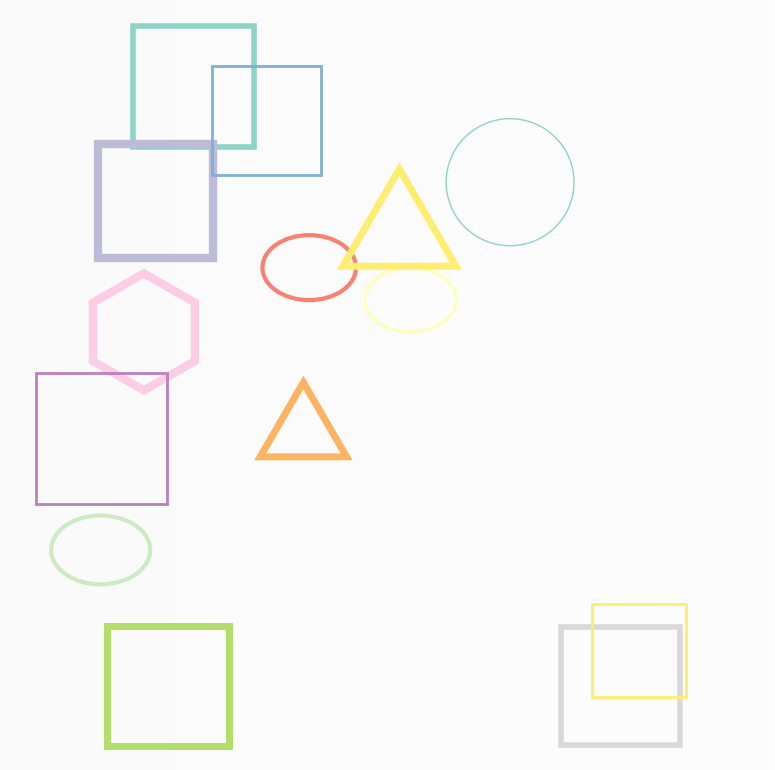[{"shape": "square", "thickness": 2, "radius": 0.39, "center": [0.25, 0.888]}, {"shape": "circle", "thickness": 0.5, "radius": 0.41, "center": [0.658, 0.763]}, {"shape": "oval", "thickness": 1, "radius": 0.3, "center": [0.53, 0.611]}, {"shape": "square", "thickness": 3, "radius": 0.37, "center": [0.201, 0.739]}, {"shape": "oval", "thickness": 1.5, "radius": 0.3, "center": [0.399, 0.652]}, {"shape": "square", "thickness": 1, "radius": 0.35, "center": [0.344, 0.844]}, {"shape": "triangle", "thickness": 2.5, "radius": 0.32, "center": [0.391, 0.439]}, {"shape": "square", "thickness": 2.5, "radius": 0.39, "center": [0.217, 0.109]}, {"shape": "hexagon", "thickness": 3, "radius": 0.38, "center": [0.186, 0.569]}, {"shape": "square", "thickness": 2, "radius": 0.38, "center": [0.801, 0.109]}, {"shape": "square", "thickness": 1, "radius": 0.42, "center": [0.131, 0.43]}, {"shape": "oval", "thickness": 1.5, "radius": 0.32, "center": [0.13, 0.286]}, {"shape": "square", "thickness": 1, "radius": 0.3, "center": [0.825, 0.155]}, {"shape": "triangle", "thickness": 2.5, "radius": 0.42, "center": [0.515, 0.696]}]